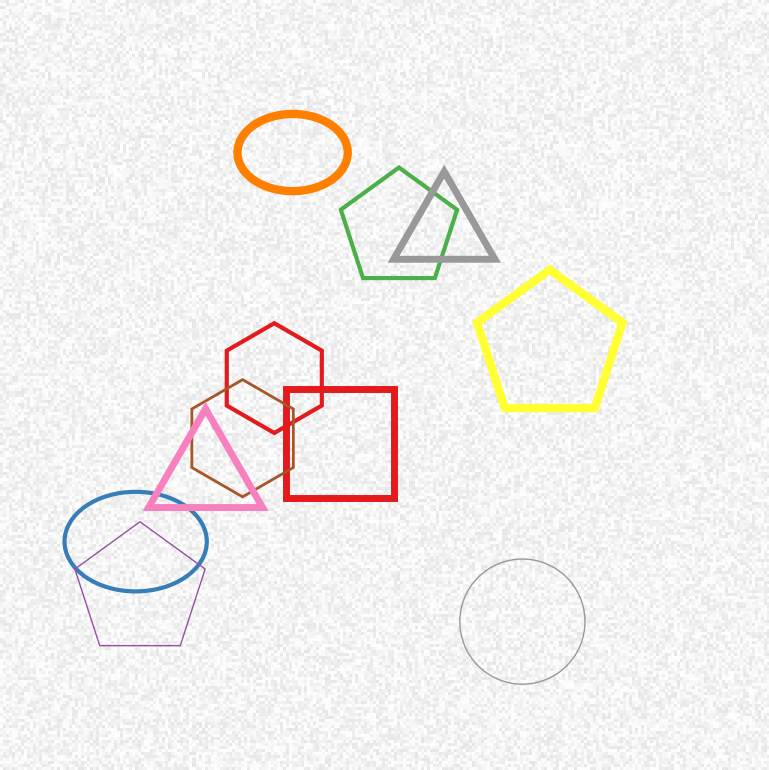[{"shape": "hexagon", "thickness": 1.5, "radius": 0.36, "center": [0.356, 0.509]}, {"shape": "square", "thickness": 2.5, "radius": 0.35, "center": [0.441, 0.424]}, {"shape": "oval", "thickness": 1.5, "radius": 0.46, "center": [0.176, 0.297]}, {"shape": "pentagon", "thickness": 1.5, "radius": 0.4, "center": [0.518, 0.703]}, {"shape": "pentagon", "thickness": 0.5, "radius": 0.44, "center": [0.182, 0.233]}, {"shape": "oval", "thickness": 3, "radius": 0.36, "center": [0.38, 0.802]}, {"shape": "pentagon", "thickness": 3, "radius": 0.5, "center": [0.714, 0.55]}, {"shape": "hexagon", "thickness": 1, "radius": 0.38, "center": [0.315, 0.431]}, {"shape": "triangle", "thickness": 2.5, "radius": 0.43, "center": [0.267, 0.384]}, {"shape": "circle", "thickness": 0.5, "radius": 0.41, "center": [0.678, 0.193]}, {"shape": "triangle", "thickness": 2.5, "radius": 0.38, "center": [0.577, 0.701]}]